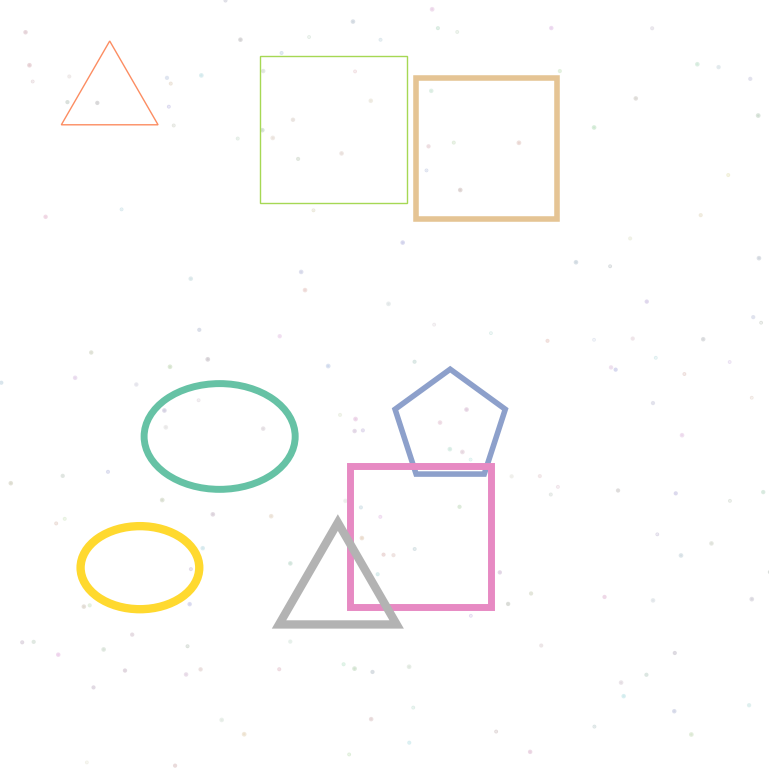[{"shape": "oval", "thickness": 2.5, "radius": 0.49, "center": [0.285, 0.433]}, {"shape": "triangle", "thickness": 0.5, "radius": 0.36, "center": [0.142, 0.874]}, {"shape": "pentagon", "thickness": 2, "radius": 0.38, "center": [0.585, 0.445]}, {"shape": "square", "thickness": 2.5, "radius": 0.46, "center": [0.546, 0.303]}, {"shape": "square", "thickness": 0.5, "radius": 0.48, "center": [0.433, 0.832]}, {"shape": "oval", "thickness": 3, "radius": 0.39, "center": [0.182, 0.263]}, {"shape": "square", "thickness": 2, "radius": 0.46, "center": [0.632, 0.807]}, {"shape": "triangle", "thickness": 3, "radius": 0.44, "center": [0.439, 0.233]}]